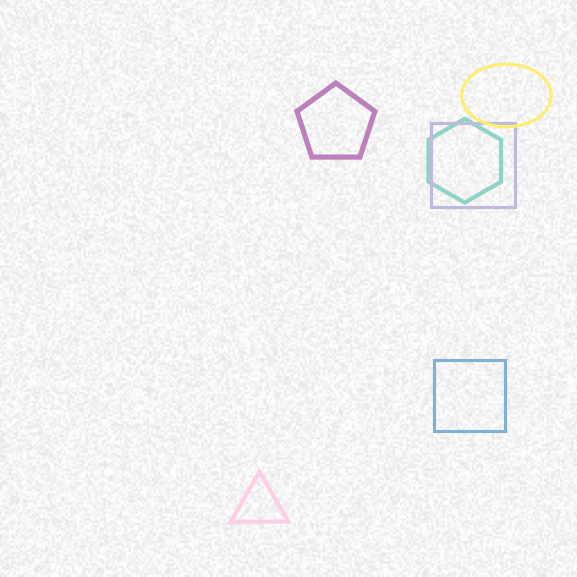[{"shape": "hexagon", "thickness": 2, "radius": 0.36, "center": [0.805, 0.721]}, {"shape": "square", "thickness": 1.5, "radius": 0.36, "center": [0.819, 0.714]}, {"shape": "square", "thickness": 1.5, "radius": 0.31, "center": [0.812, 0.314]}, {"shape": "triangle", "thickness": 2, "radius": 0.29, "center": [0.449, 0.125]}, {"shape": "pentagon", "thickness": 2.5, "radius": 0.35, "center": [0.582, 0.785]}, {"shape": "oval", "thickness": 1.5, "radius": 0.39, "center": [0.877, 0.834]}]